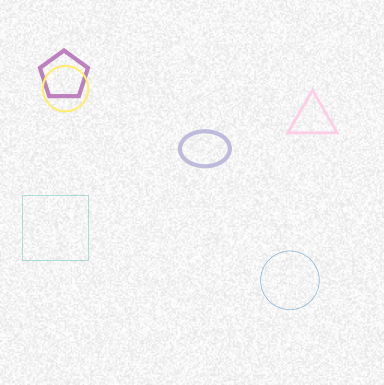[{"shape": "square", "thickness": 0.5, "radius": 0.43, "center": [0.143, 0.409]}, {"shape": "oval", "thickness": 3, "radius": 0.32, "center": [0.532, 0.614]}, {"shape": "circle", "thickness": 0.5, "radius": 0.38, "center": [0.753, 0.272]}, {"shape": "triangle", "thickness": 2, "radius": 0.37, "center": [0.812, 0.692]}, {"shape": "pentagon", "thickness": 3, "radius": 0.33, "center": [0.166, 0.803]}, {"shape": "circle", "thickness": 1.5, "radius": 0.3, "center": [0.17, 0.77]}]